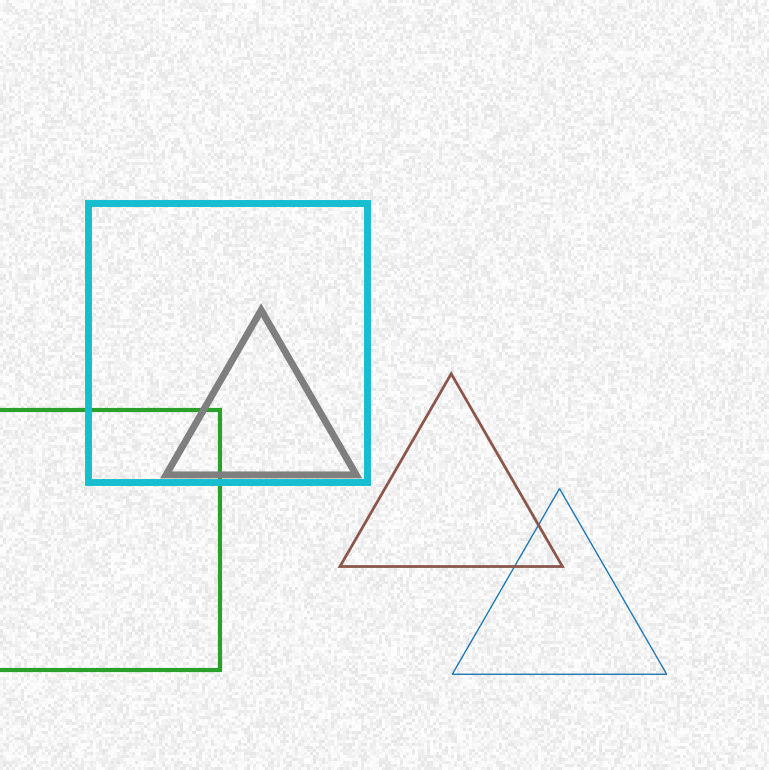[{"shape": "triangle", "thickness": 0.5, "radius": 0.8, "center": [0.727, 0.205]}, {"shape": "square", "thickness": 1.5, "radius": 0.85, "center": [0.116, 0.299]}, {"shape": "triangle", "thickness": 1, "radius": 0.83, "center": [0.586, 0.348]}, {"shape": "triangle", "thickness": 2.5, "radius": 0.71, "center": [0.339, 0.455]}, {"shape": "square", "thickness": 2.5, "radius": 0.91, "center": [0.296, 0.555]}]